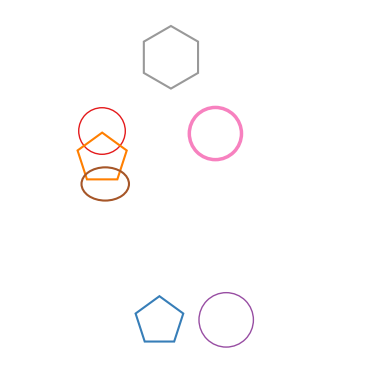[{"shape": "circle", "thickness": 1, "radius": 0.3, "center": [0.265, 0.66]}, {"shape": "pentagon", "thickness": 1.5, "radius": 0.33, "center": [0.414, 0.166]}, {"shape": "circle", "thickness": 1, "radius": 0.35, "center": [0.588, 0.169]}, {"shape": "pentagon", "thickness": 1.5, "radius": 0.34, "center": [0.265, 0.588]}, {"shape": "oval", "thickness": 1.5, "radius": 0.31, "center": [0.273, 0.522]}, {"shape": "circle", "thickness": 2.5, "radius": 0.34, "center": [0.559, 0.653]}, {"shape": "hexagon", "thickness": 1.5, "radius": 0.41, "center": [0.444, 0.851]}]